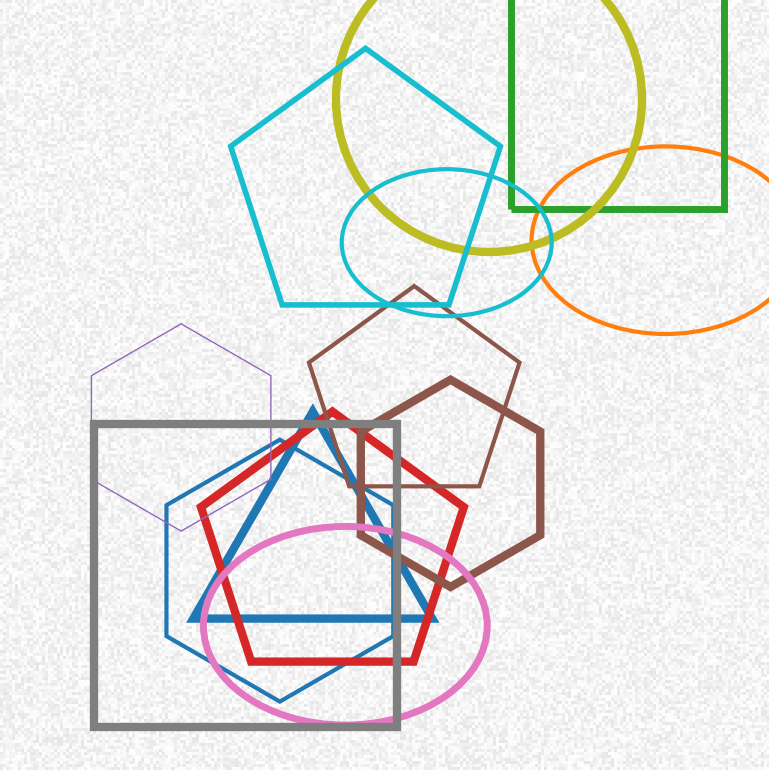[{"shape": "hexagon", "thickness": 1.5, "radius": 0.85, "center": [0.363, 0.259]}, {"shape": "triangle", "thickness": 3, "radius": 0.9, "center": [0.406, 0.286]}, {"shape": "oval", "thickness": 1.5, "radius": 0.87, "center": [0.864, 0.688]}, {"shape": "square", "thickness": 2.5, "radius": 0.69, "center": [0.802, 0.866]}, {"shape": "pentagon", "thickness": 3, "radius": 0.9, "center": [0.432, 0.286]}, {"shape": "hexagon", "thickness": 0.5, "radius": 0.67, "center": [0.235, 0.445]}, {"shape": "pentagon", "thickness": 1.5, "radius": 0.72, "center": [0.538, 0.485]}, {"shape": "hexagon", "thickness": 3, "radius": 0.67, "center": [0.585, 0.372]}, {"shape": "oval", "thickness": 2.5, "radius": 0.92, "center": [0.448, 0.187]}, {"shape": "square", "thickness": 3, "radius": 0.98, "center": [0.319, 0.253]}, {"shape": "circle", "thickness": 3, "radius": 0.99, "center": [0.635, 0.871]}, {"shape": "oval", "thickness": 1.5, "radius": 0.68, "center": [0.58, 0.685]}, {"shape": "pentagon", "thickness": 2, "radius": 0.92, "center": [0.475, 0.753]}]